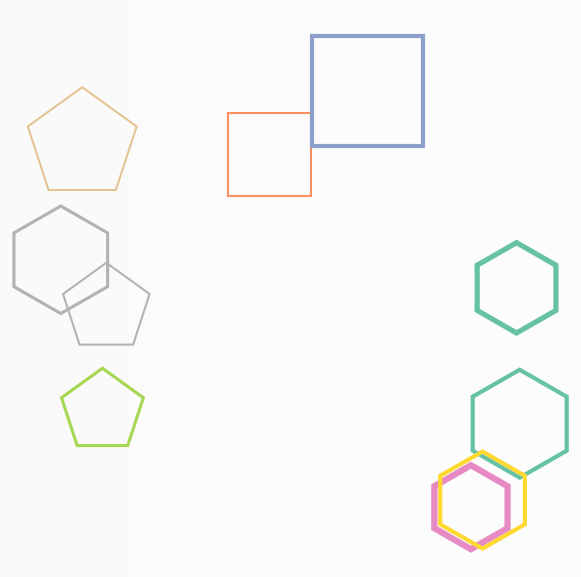[{"shape": "hexagon", "thickness": 2.5, "radius": 0.39, "center": [0.889, 0.501]}, {"shape": "hexagon", "thickness": 2, "radius": 0.47, "center": [0.894, 0.265]}, {"shape": "square", "thickness": 1, "radius": 0.36, "center": [0.464, 0.732]}, {"shape": "square", "thickness": 2, "radius": 0.47, "center": [0.632, 0.842]}, {"shape": "hexagon", "thickness": 3, "radius": 0.36, "center": [0.81, 0.121]}, {"shape": "pentagon", "thickness": 1.5, "radius": 0.37, "center": [0.176, 0.287]}, {"shape": "hexagon", "thickness": 2, "radius": 0.42, "center": [0.83, 0.133]}, {"shape": "pentagon", "thickness": 1, "radius": 0.49, "center": [0.141, 0.75]}, {"shape": "hexagon", "thickness": 1.5, "radius": 0.47, "center": [0.105, 0.549]}, {"shape": "pentagon", "thickness": 1, "radius": 0.39, "center": [0.183, 0.466]}]